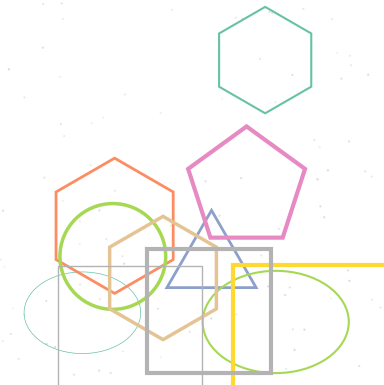[{"shape": "hexagon", "thickness": 1.5, "radius": 0.69, "center": [0.689, 0.844]}, {"shape": "oval", "thickness": 0.5, "radius": 0.76, "center": [0.214, 0.188]}, {"shape": "hexagon", "thickness": 2, "radius": 0.88, "center": [0.298, 0.414]}, {"shape": "triangle", "thickness": 2, "radius": 0.67, "center": [0.549, 0.32]}, {"shape": "pentagon", "thickness": 3, "radius": 0.8, "center": [0.64, 0.512]}, {"shape": "oval", "thickness": 1.5, "radius": 0.95, "center": [0.716, 0.164]}, {"shape": "circle", "thickness": 2.5, "radius": 0.69, "center": [0.293, 0.334]}, {"shape": "square", "thickness": 3, "radius": 0.99, "center": [0.804, 0.114]}, {"shape": "hexagon", "thickness": 2.5, "radius": 0.8, "center": [0.423, 0.278]}, {"shape": "square", "thickness": 1, "radius": 0.93, "center": [0.338, 0.122]}, {"shape": "square", "thickness": 3, "radius": 0.81, "center": [0.542, 0.192]}]